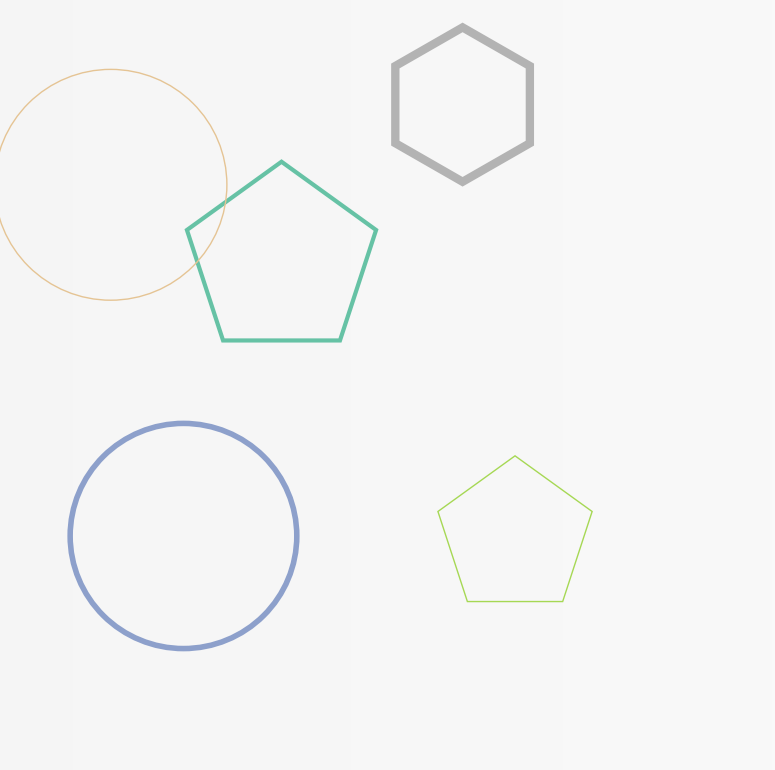[{"shape": "pentagon", "thickness": 1.5, "radius": 0.64, "center": [0.363, 0.662]}, {"shape": "circle", "thickness": 2, "radius": 0.73, "center": [0.237, 0.304]}, {"shape": "pentagon", "thickness": 0.5, "radius": 0.52, "center": [0.665, 0.303]}, {"shape": "circle", "thickness": 0.5, "radius": 0.75, "center": [0.143, 0.76]}, {"shape": "hexagon", "thickness": 3, "radius": 0.5, "center": [0.597, 0.864]}]